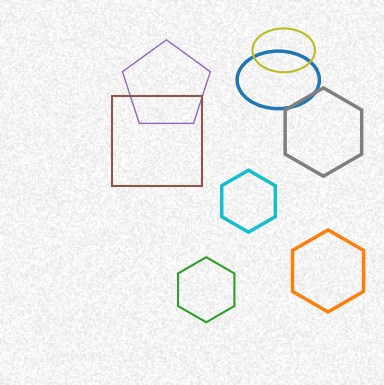[{"shape": "oval", "thickness": 2.5, "radius": 0.53, "center": [0.723, 0.793]}, {"shape": "hexagon", "thickness": 2.5, "radius": 0.53, "center": [0.852, 0.296]}, {"shape": "hexagon", "thickness": 1.5, "radius": 0.42, "center": [0.536, 0.247]}, {"shape": "pentagon", "thickness": 1, "radius": 0.6, "center": [0.432, 0.777]}, {"shape": "square", "thickness": 1.5, "radius": 0.58, "center": [0.407, 0.634]}, {"shape": "hexagon", "thickness": 2.5, "radius": 0.57, "center": [0.84, 0.657]}, {"shape": "oval", "thickness": 1.5, "radius": 0.41, "center": [0.737, 0.869]}, {"shape": "hexagon", "thickness": 2.5, "radius": 0.4, "center": [0.645, 0.477]}]